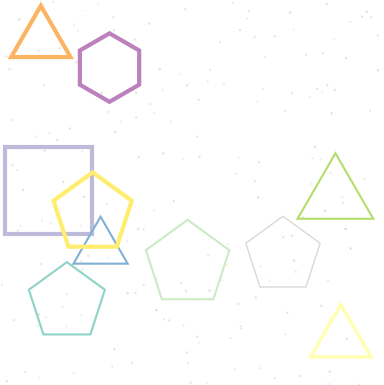[{"shape": "pentagon", "thickness": 1.5, "radius": 0.52, "center": [0.174, 0.215]}, {"shape": "triangle", "thickness": 2.5, "radius": 0.45, "center": [0.885, 0.118]}, {"shape": "square", "thickness": 3, "radius": 0.57, "center": [0.127, 0.505]}, {"shape": "triangle", "thickness": 1.5, "radius": 0.41, "center": [0.261, 0.356]}, {"shape": "triangle", "thickness": 3, "radius": 0.44, "center": [0.106, 0.896]}, {"shape": "triangle", "thickness": 1.5, "radius": 0.57, "center": [0.871, 0.488]}, {"shape": "pentagon", "thickness": 1, "radius": 0.51, "center": [0.735, 0.337]}, {"shape": "hexagon", "thickness": 3, "radius": 0.44, "center": [0.284, 0.824]}, {"shape": "pentagon", "thickness": 1.5, "radius": 0.57, "center": [0.487, 0.315]}, {"shape": "pentagon", "thickness": 3, "radius": 0.53, "center": [0.241, 0.446]}]